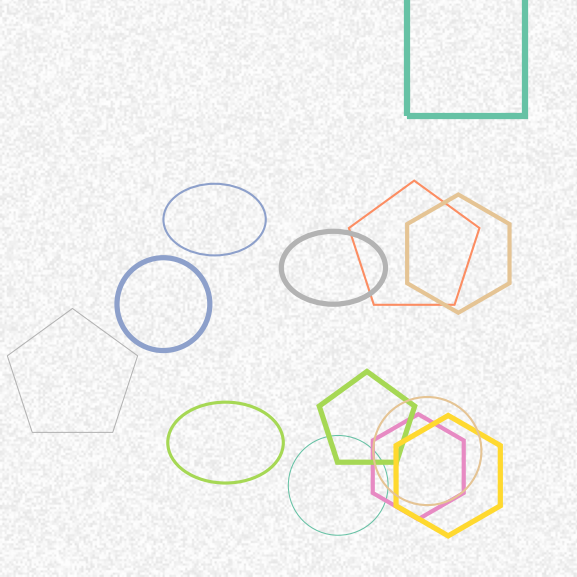[{"shape": "square", "thickness": 3, "radius": 0.51, "center": [0.807, 0.899]}, {"shape": "circle", "thickness": 0.5, "radius": 0.43, "center": [0.586, 0.159]}, {"shape": "pentagon", "thickness": 1, "radius": 0.59, "center": [0.717, 0.568]}, {"shape": "circle", "thickness": 2.5, "radius": 0.4, "center": [0.283, 0.473]}, {"shape": "oval", "thickness": 1, "radius": 0.44, "center": [0.372, 0.619]}, {"shape": "hexagon", "thickness": 2, "radius": 0.45, "center": [0.724, 0.191]}, {"shape": "pentagon", "thickness": 2.5, "radius": 0.43, "center": [0.635, 0.269]}, {"shape": "oval", "thickness": 1.5, "radius": 0.5, "center": [0.391, 0.233]}, {"shape": "hexagon", "thickness": 2.5, "radius": 0.52, "center": [0.776, 0.175]}, {"shape": "hexagon", "thickness": 2, "radius": 0.51, "center": [0.794, 0.56]}, {"shape": "circle", "thickness": 1, "radius": 0.47, "center": [0.74, 0.218]}, {"shape": "pentagon", "thickness": 0.5, "radius": 0.59, "center": [0.126, 0.346]}, {"shape": "oval", "thickness": 2.5, "radius": 0.45, "center": [0.577, 0.535]}]